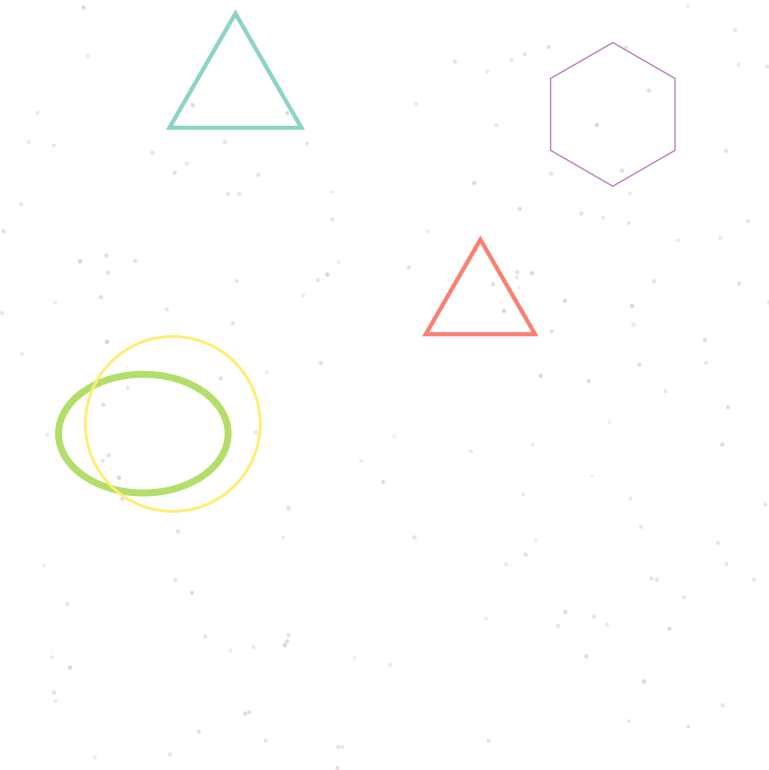[{"shape": "triangle", "thickness": 1.5, "radius": 0.49, "center": [0.306, 0.884]}, {"shape": "triangle", "thickness": 1.5, "radius": 0.41, "center": [0.624, 0.607]}, {"shape": "oval", "thickness": 2.5, "radius": 0.55, "center": [0.186, 0.437]}, {"shape": "hexagon", "thickness": 0.5, "radius": 0.47, "center": [0.796, 0.851]}, {"shape": "circle", "thickness": 1, "radius": 0.57, "center": [0.224, 0.449]}]